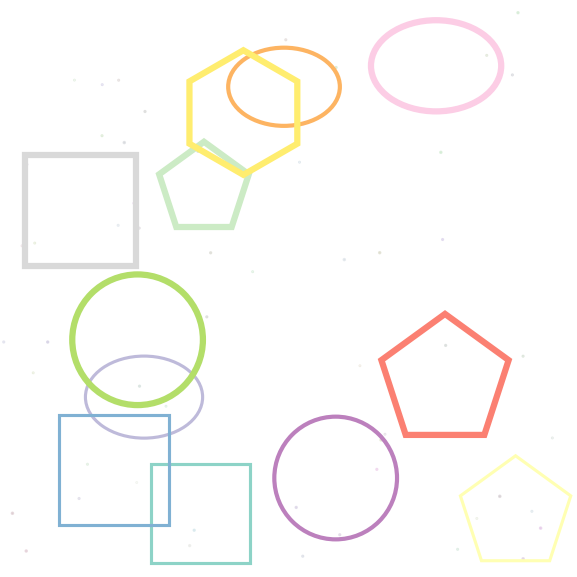[{"shape": "square", "thickness": 1.5, "radius": 0.43, "center": [0.347, 0.11]}, {"shape": "pentagon", "thickness": 1.5, "radius": 0.5, "center": [0.893, 0.109]}, {"shape": "oval", "thickness": 1.5, "radius": 0.51, "center": [0.249, 0.312]}, {"shape": "pentagon", "thickness": 3, "radius": 0.58, "center": [0.771, 0.34]}, {"shape": "square", "thickness": 1.5, "radius": 0.48, "center": [0.197, 0.186]}, {"shape": "oval", "thickness": 2, "radius": 0.48, "center": [0.492, 0.849]}, {"shape": "circle", "thickness": 3, "radius": 0.57, "center": [0.238, 0.411]}, {"shape": "oval", "thickness": 3, "radius": 0.56, "center": [0.755, 0.885]}, {"shape": "square", "thickness": 3, "radius": 0.48, "center": [0.139, 0.635]}, {"shape": "circle", "thickness": 2, "radius": 0.53, "center": [0.581, 0.171]}, {"shape": "pentagon", "thickness": 3, "radius": 0.41, "center": [0.353, 0.672]}, {"shape": "hexagon", "thickness": 3, "radius": 0.54, "center": [0.421, 0.804]}]